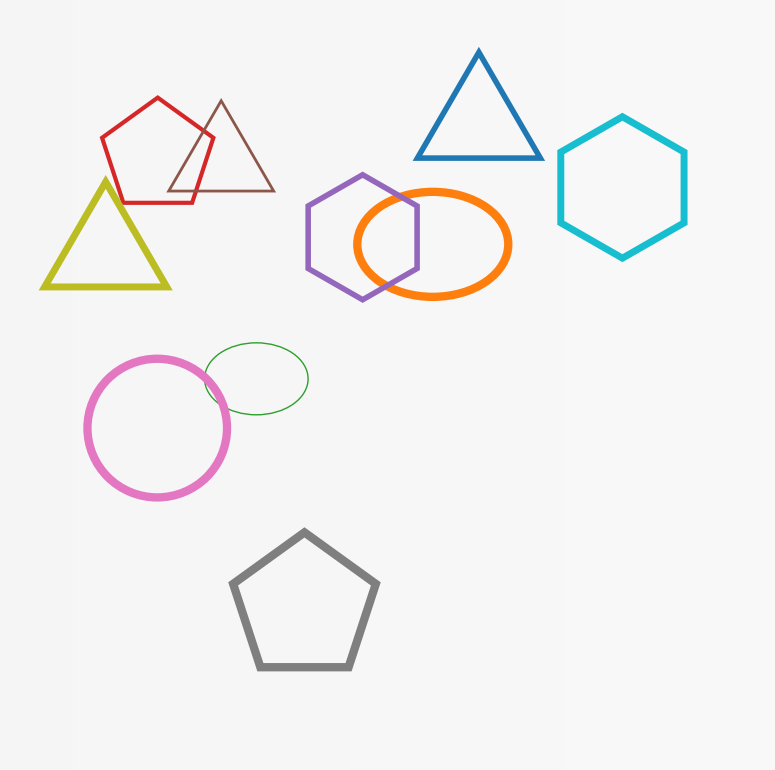[{"shape": "triangle", "thickness": 2, "radius": 0.46, "center": [0.618, 0.84]}, {"shape": "oval", "thickness": 3, "radius": 0.49, "center": [0.558, 0.683]}, {"shape": "oval", "thickness": 0.5, "radius": 0.33, "center": [0.331, 0.508]}, {"shape": "pentagon", "thickness": 1.5, "radius": 0.38, "center": [0.204, 0.798]}, {"shape": "hexagon", "thickness": 2, "radius": 0.41, "center": [0.468, 0.692]}, {"shape": "triangle", "thickness": 1, "radius": 0.39, "center": [0.285, 0.791]}, {"shape": "circle", "thickness": 3, "radius": 0.45, "center": [0.203, 0.444]}, {"shape": "pentagon", "thickness": 3, "radius": 0.48, "center": [0.393, 0.212]}, {"shape": "triangle", "thickness": 2.5, "radius": 0.45, "center": [0.136, 0.673]}, {"shape": "hexagon", "thickness": 2.5, "radius": 0.46, "center": [0.803, 0.757]}]